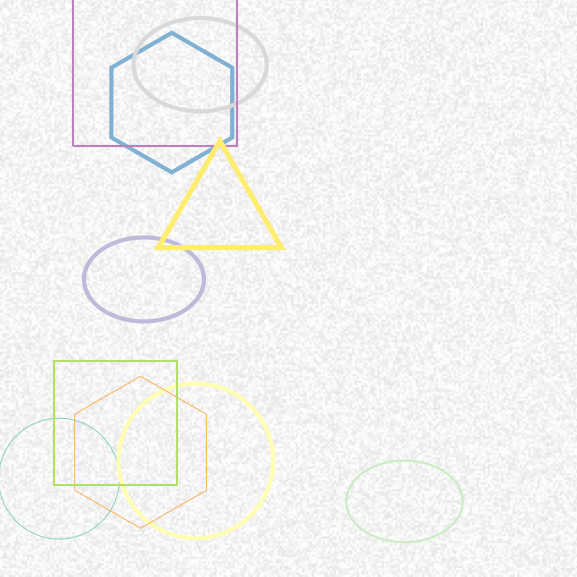[{"shape": "circle", "thickness": 0.5, "radius": 0.52, "center": [0.102, 0.17]}, {"shape": "circle", "thickness": 2, "radius": 0.67, "center": [0.339, 0.201]}, {"shape": "oval", "thickness": 2, "radius": 0.52, "center": [0.249, 0.515]}, {"shape": "hexagon", "thickness": 2, "radius": 0.6, "center": [0.297, 0.821]}, {"shape": "hexagon", "thickness": 0.5, "radius": 0.66, "center": [0.243, 0.216]}, {"shape": "square", "thickness": 1, "radius": 0.53, "center": [0.2, 0.266]}, {"shape": "oval", "thickness": 2, "radius": 0.58, "center": [0.347, 0.887]}, {"shape": "square", "thickness": 1, "radius": 0.71, "center": [0.269, 0.888]}, {"shape": "oval", "thickness": 1, "radius": 0.5, "center": [0.7, 0.131]}, {"shape": "triangle", "thickness": 2.5, "radius": 0.62, "center": [0.381, 0.632]}]